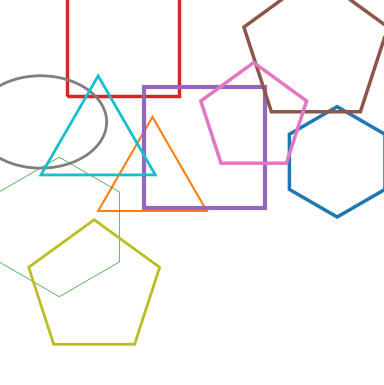[{"shape": "hexagon", "thickness": 2.5, "radius": 0.72, "center": [0.876, 0.58]}, {"shape": "triangle", "thickness": 1.5, "radius": 0.81, "center": [0.396, 0.533]}, {"shape": "hexagon", "thickness": 0.5, "radius": 0.91, "center": [0.154, 0.411]}, {"shape": "square", "thickness": 2.5, "radius": 0.73, "center": [0.319, 0.898]}, {"shape": "square", "thickness": 3, "radius": 0.79, "center": [0.531, 0.617]}, {"shape": "pentagon", "thickness": 2.5, "radius": 0.98, "center": [0.82, 0.869]}, {"shape": "pentagon", "thickness": 2.5, "radius": 0.72, "center": [0.659, 0.693]}, {"shape": "oval", "thickness": 2, "radius": 0.86, "center": [0.106, 0.683]}, {"shape": "pentagon", "thickness": 2, "radius": 0.89, "center": [0.245, 0.25]}, {"shape": "triangle", "thickness": 2, "radius": 0.86, "center": [0.255, 0.631]}]